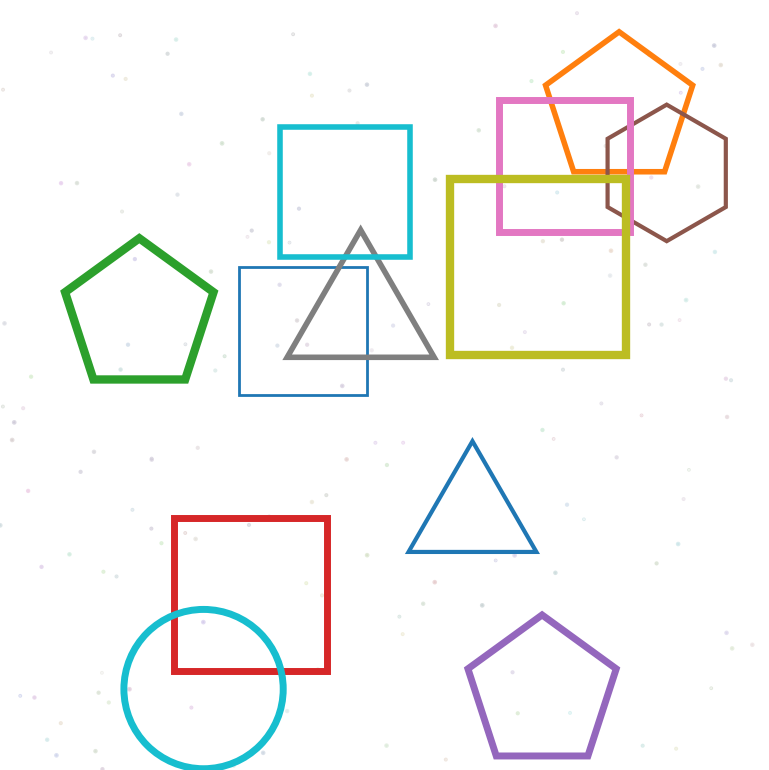[{"shape": "triangle", "thickness": 1.5, "radius": 0.48, "center": [0.614, 0.331]}, {"shape": "square", "thickness": 1, "radius": 0.42, "center": [0.393, 0.57]}, {"shape": "pentagon", "thickness": 2, "radius": 0.5, "center": [0.804, 0.858]}, {"shape": "pentagon", "thickness": 3, "radius": 0.51, "center": [0.181, 0.589]}, {"shape": "square", "thickness": 2.5, "radius": 0.5, "center": [0.325, 0.228]}, {"shape": "pentagon", "thickness": 2.5, "radius": 0.51, "center": [0.704, 0.1]}, {"shape": "hexagon", "thickness": 1.5, "radius": 0.44, "center": [0.866, 0.775]}, {"shape": "square", "thickness": 2.5, "radius": 0.43, "center": [0.733, 0.784]}, {"shape": "triangle", "thickness": 2, "radius": 0.55, "center": [0.468, 0.591]}, {"shape": "square", "thickness": 3, "radius": 0.57, "center": [0.699, 0.653]}, {"shape": "square", "thickness": 2, "radius": 0.42, "center": [0.448, 0.75]}, {"shape": "circle", "thickness": 2.5, "radius": 0.52, "center": [0.264, 0.105]}]